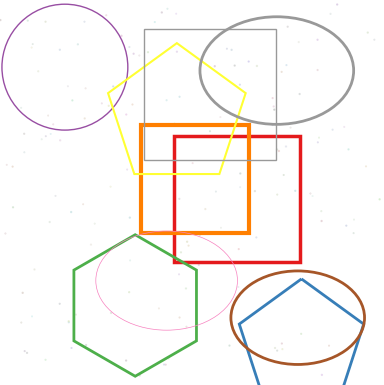[{"shape": "square", "thickness": 2.5, "radius": 0.82, "center": [0.615, 0.484]}, {"shape": "pentagon", "thickness": 2, "radius": 0.85, "center": [0.783, 0.106]}, {"shape": "hexagon", "thickness": 2, "radius": 0.92, "center": [0.351, 0.207]}, {"shape": "circle", "thickness": 1, "radius": 0.82, "center": [0.169, 0.826]}, {"shape": "square", "thickness": 3, "radius": 0.7, "center": [0.506, 0.536]}, {"shape": "pentagon", "thickness": 1.5, "radius": 0.94, "center": [0.459, 0.7]}, {"shape": "oval", "thickness": 2, "radius": 0.87, "center": [0.773, 0.175]}, {"shape": "oval", "thickness": 0.5, "radius": 0.92, "center": [0.433, 0.271]}, {"shape": "oval", "thickness": 2, "radius": 1.0, "center": [0.719, 0.817]}, {"shape": "square", "thickness": 1, "radius": 0.85, "center": [0.545, 0.755]}]